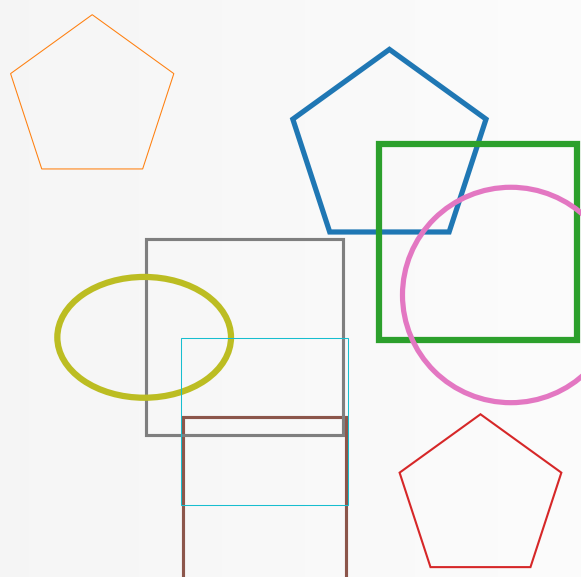[{"shape": "pentagon", "thickness": 2.5, "radius": 0.87, "center": [0.67, 0.739]}, {"shape": "pentagon", "thickness": 0.5, "radius": 0.74, "center": [0.159, 0.826]}, {"shape": "square", "thickness": 3, "radius": 0.85, "center": [0.822, 0.58]}, {"shape": "pentagon", "thickness": 1, "radius": 0.73, "center": [0.827, 0.135]}, {"shape": "square", "thickness": 1.5, "radius": 0.7, "center": [0.455, 0.137]}, {"shape": "circle", "thickness": 2.5, "radius": 0.93, "center": [0.879, 0.488]}, {"shape": "square", "thickness": 1.5, "radius": 0.85, "center": [0.421, 0.415]}, {"shape": "oval", "thickness": 3, "radius": 0.75, "center": [0.248, 0.415]}, {"shape": "square", "thickness": 0.5, "radius": 0.72, "center": [0.455, 0.269]}]